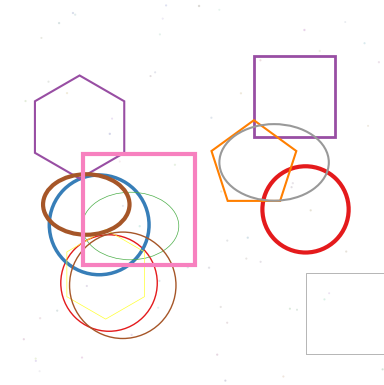[{"shape": "circle", "thickness": 1, "radius": 0.63, "center": [0.283, 0.265]}, {"shape": "circle", "thickness": 3, "radius": 0.56, "center": [0.794, 0.456]}, {"shape": "circle", "thickness": 2.5, "radius": 0.65, "center": [0.258, 0.416]}, {"shape": "oval", "thickness": 0.5, "radius": 0.63, "center": [0.339, 0.413]}, {"shape": "square", "thickness": 2, "radius": 0.53, "center": [0.765, 0.749]}, {"shape": "hexagon", "thickness": 1.5, "radius": 0.67, "center": [0.207, 0.67]}, {"shape": "pentagon", "thickness": 1.5, "radius": 0.58, "center": [0.659, 0.572]}, {"shape": "hexagon", "thickness": 0.5, "radius": 0.58, "center": [0.274, 0.288]}, {"shape": "circle", "thickness": 1, "radius": 0.69, "center": [0.319, 0.259]}, {"shape": "oval", "thickness": 3, "radius": 0.56, "center": [0.224, 0.469]}, {"shape": "square", "thickness": 3, "radius": 0.72, "center": [0.362, 0.456]}, {"shape": "square", "thickness": 0.5, "radius": 0.52, "center": [0.899, 0.185]}, {"shape": "oval", "thickness": 1.5, "radius": 0.71, "center": [0.712, 0.578]}]